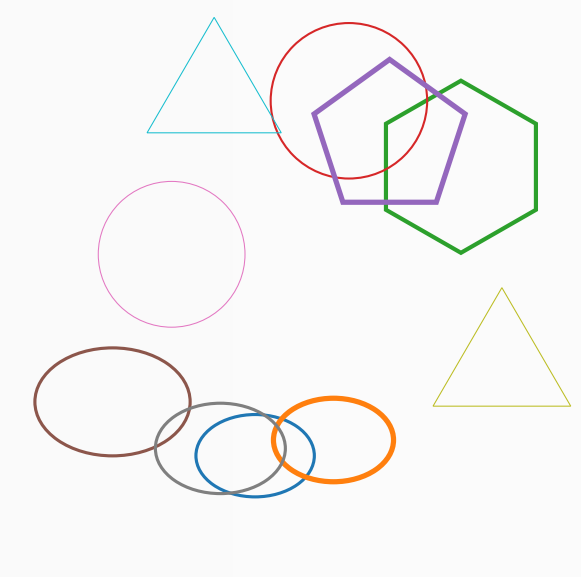[{"shape": "oval", "thickness": 1.5, "radius": 0.51, "center": [0.439, 0.21]}, {"shape": "oval", "thickness": 2.5, "radius": 0.52, "center": [0.574, 0.237]}, {"shape": "hexagon", "thickness": 2, "radius": 0.74, "center": [0.793, 0.71]}, {"shape": "circle", "thickness": 1, "radius": 0.67, "center": [0.6, 0.825]}, {"shape": "pentagon", "thickness": 2.5, "radius": 0.68, "center": [0.67, 0.759]}, {"shape": "oval", "thickness": 1.5, "radius": 0.67, "center": [0.194, 0.303]}, {"shape": "circle", "thickness": 0.5, "radius": 0.63, "center": [0.295, 0.559]}, {"shape": "oval", "thickness": 1.5, "radius": 0.56, "center": [0.379, 0.223]}, {"shape": "triangle", "thickness": 0.5, "radius": 0.68, "center": [0.863, 0.364]}, {"shape": "triangle", "thickness": 0.5, "radius": 0.67, "center": [0.368, 0.836]}]